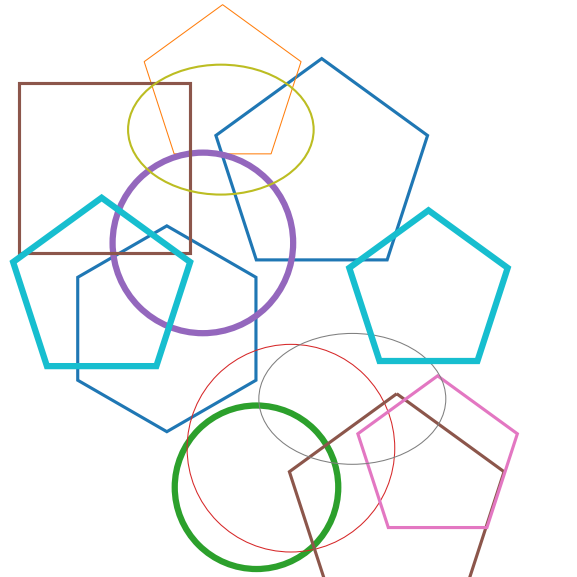[{"shape": "pentagon", "thickness": 1.5, "radius": 0.96, "center": [0.557, 0.705]}, {"shape": "hexagon", "thickness": 1.5, "radius": 0.89, "center": [0.289, 0.43]}, {"shape": "pentagon", "thickness": 0.5, "radius": 0.71, "center": [0.385, 0.848]}, {"shape": "circle", "thickness": 3, "radius": 0.71, "center": [0.444, 0.155]}, {"shape": "circle", "thickness": 0.5, "radius": 0.9, "center": [0.504, 0.223]}, {"shape": "circle", "thickness": 3, "radius": 0.78, "center": [0.351, 0.579]}, {"shape": "square", "thickness": 1.5, "radius": 0.74, "center": [0.181, 0.708]}, {"shape": "pentagon", "thickness": 1.5, "radius": 0.98, "center": [0.687, 0.122]}, {"shape": "pentagon", "thickness": 1.5, "radius": 0.73, "center": [0.758, 0.203]}, {"shape": "oval", "thickness": 0.5, "radius": 0.81, "center": [0.61, 0.308]}, {"shape": "oval", "thickness": 1, "radius": 0.8, "center": [0.382, 0.775]}, {"shape": "pentagon", "thickness": 3, "radius": 0.81, "center": [0.176, 0.496]}, {"shape": "pentagon", "thickness": 3, "radius": 0.72, "center": [0.742, 0.491]}]